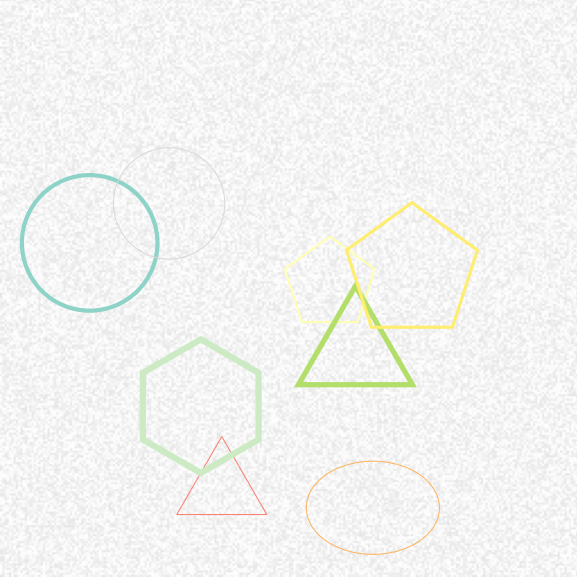[{"shape": "circle", "thickness": 2, "radius": 0.59, "center": [0.155, 0.579]}, {"shape": "pentagon", "thickness": 1, "radius": 0.41, "center": [0.571, 0.508]}, {"shape": "triangle", "thickness": 0.5, "radius": 0.45, "center": [0.384, 0.153]}, {"shape": "oval", "thickness": 0.5, "radius": 0.58, "center": [0.646, 0.12]}, {"shape": "triangle", "thickness": 2.5, "radius": 0.57, "center": [0.615, 0.39]}, {"shape": "circle", "thickness": 0.5, "radius": 0.48, "center": [0.293, 0.647]}, {"shape": "hexagon", "thickness": 3, "radius": 0.58, "center": [0.348, 0.296]}, {"shape": "pentagon", "thickness": 1.5, "radius": 0.6, "center": [0.713, 0.529]}]